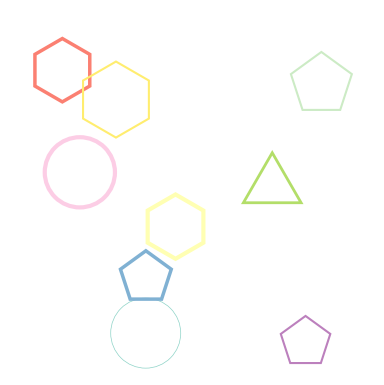[{"shape": "circle", "thickness": 0.5, "radius": 0.45, "center": [0.378, 0.135]}, {"shape": "hexagon", "thickness": 3, "radius": 0.42, "center": [0.456, 0.411]}, {"shape": "hexagon", "thickness": 2.5, "radius": 0.41, "center": [0.162, 0.818]}, {"shape": "pentagon", "thickness": 2.5, "radius": 0.35, "center": [0.379, 0.279]}, {"shape": "triangle", "thickness": 2, "radius": 0.43, "center": [0.707, 0.517]}, {"shape": "circle", "thickness": 3, "radius": 0.46, "center": [0.207, 0.552]}, {"shape": "pentagon", "thickness": 1.5, "radius": 0.34, "center": [0.794, 0.112]}, {"shape": "pentagon", "thickness": 1.5, "radius": 0.42, "center": [0.835, 0.782]}, {"shape": "hexagon", "thickness": 1.5, "radius": 0.49, "center": [0.301, 0.741]}]